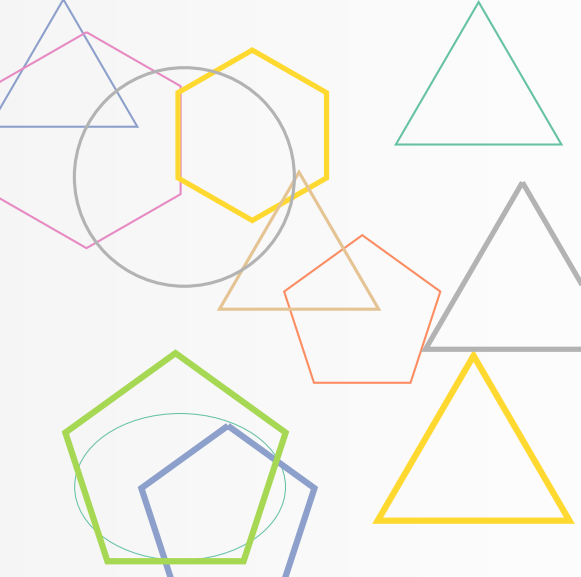[{"shape": "oval", "thickness": 0.5, "radius": 0.91, "center": [0.31, 0.156]}, {"shape": "triangle", "thickness": 1, "radius": 0.82, "center": [0.823, 0.831]}, {"shape": "pentagon", "thickness": 1, "radius": 0.71, "center": [0.623, 0.451]}, {"shape": "triangle", "thickness": 1, "radius": 0.73, "center": [0.109, 0.853]}, {"shape": "pentagon", "thickness": 3, "radius": 0.78, "center": [0.392, 0.105]}, {"shape": "hexagon", "thickness": 1, "radius": 0.93, "center": [0.149, 0.756]}, {"shape": "pentagon", "thickness": 3, "radius": 1.0, "center": [0.302, 0.188]}, {"shape": "triangle", "thickness": 3, "radius": 0.95, "center": [0.815, 0.193]}, {"shape": "hexagon", "thickness": 2.5, "radius": 0.74, "center": [0.434, 0.765]}, {"shape": "triangle", "thickness": 1.5, "radius": 0.79, "center": [0.514, 0.543]}, {"shape": "triangle", "thickness": 2.5, "radius": 0.96, "center": [0.899, 0.491]}, {"shape": "circle", "thickness": 1.5, "radius": 0.95, "center": [0.317, 0.693]}]